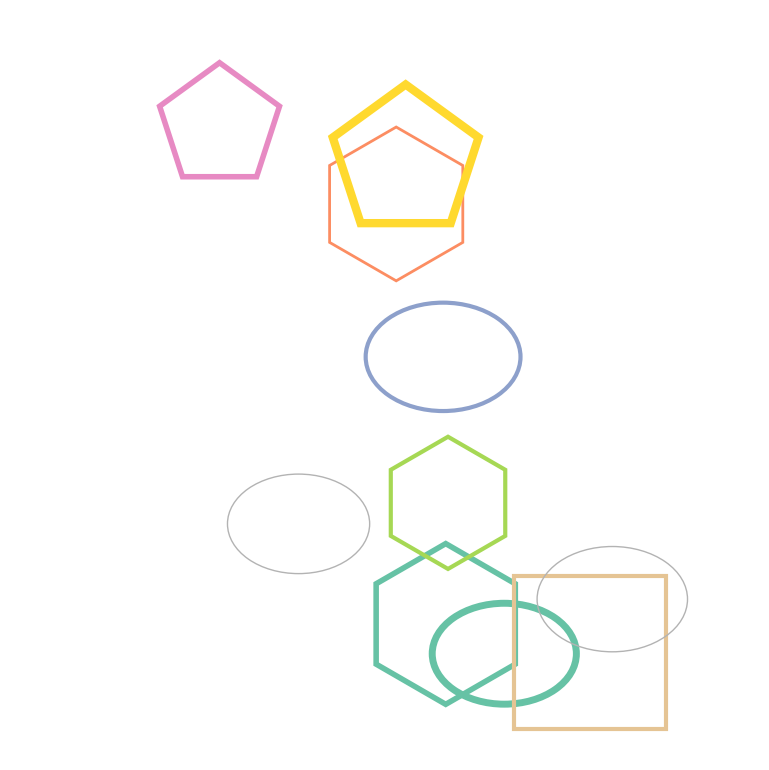[{"shape": "hexagon", "thickness": 2, "radius": 0.52, "center": [0.579, 0.19]}, {"shape": "oval", "thickness": 2.5, "radius": 0.47, "center": [0.655, 0.151]}, {"shape": "hexagon", "thickness": 1, "radius": 0.5, "center": [0.515, 0.735]}, {"shape": "oval", "thickness": 1.5, "radius": 0.5, "center": [0.575, 0.537]}, {"shape": "pentagon", "thickness": 2, "radius": 0.41, "center": [0.285, 0.837]}, {"shape": "hexagon", "thickness": 1.5, "radius": 0.43, "center": [0.582, 0.347]}, {"shape": "pentagon", "thickness": 3, "radius": 0.5, "center": [0.527, 0.791]}, {"shape": "square", "thickness": 1.5, "radius": 0.5, "center": [0.766, 0.152]}, {"shape": "oval", "thickness": 0.5, "radius": 0.49, "center": [0.795, 0.222]}, {"shape": "oval", "thickness": 0.5, "radius": 0.46, "center": [0.388, 0.32]}]